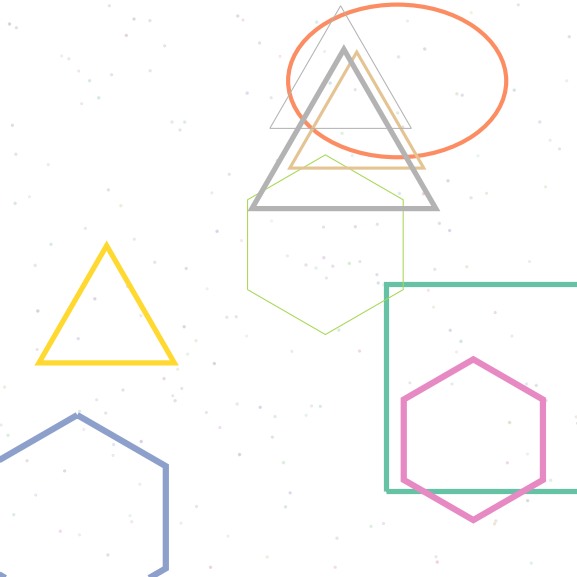[{"shape": "square", "thickness": 2.5, "radius": 0.9, "center": [0.847, 0.328]}, {"shape": "oval", "thickness": 2, "radius": 0.94, "center": [0.688, 0.859]}, {"shape": "hexagon", "thickness": 3, "radius": 0.89, "center": [0.134, 0.103]}, {"shape": "hexagon", "thickness": 3, "radius": 0.7, "center": [0.82, 0.238]}, {"shape": "hexagon", "thickness": 0.5, "radius": 0.78, "center": [0.563, 0.575]}, {"shape": "triangle", "thickness": 2.5, "radius": 0.68, "center": [0.185, 0.438]}, {"shape": "triangle", "thickness": 1.5, "radius": 0.67, "center": [0.618, 0.775]}, {"shape": "triangle", "thickness": 0.5, "radius": 0.71, "center": [0.59, 0.848]}, {"shape": "triangle", "thickness": 2.5, "radius": 0.92, "center": [0.595, 0.73]}]